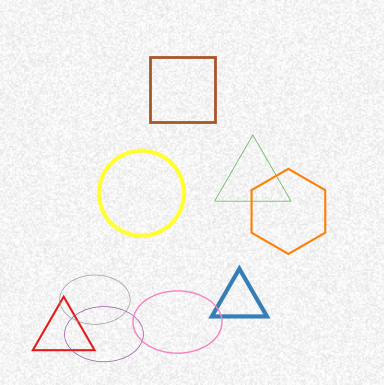[{"shape": "triangle", "thickness": 1.5, "radius": 0.46, "center": [0.165, 0.137]}, {"shape": "triangle", "thickness": 3, "radius": 0.41, "center": [0.622, 0.219]}, {"shape": "triangle", "thickness": 0.5, "radius": 0.57, "center": [0.657, 0.535]}, {"shape": "oval", "thickness": 0.5, "radius": 0.51, "center": [0.27, 0.132]}, {"shape": "hexagon", "thickness": 1.5, "radius": 0.55, "center": [0.749, 0.451]}, {"shape": "circle", "thickness": 3, "radius": 0.55, "center": [0.367, 0.498]}, {"shape": "square", "thickness": 2, "radius": 0.42, "center": [0.475, 0.766]}, {"shape": "oval", "thickness": 1, "radius": 0.58, "center": [0.461, 0.164]}, {"shape": "oval", "thickness": 0.5, "radius": 0.46, "center": [0.246, 0.222]}]